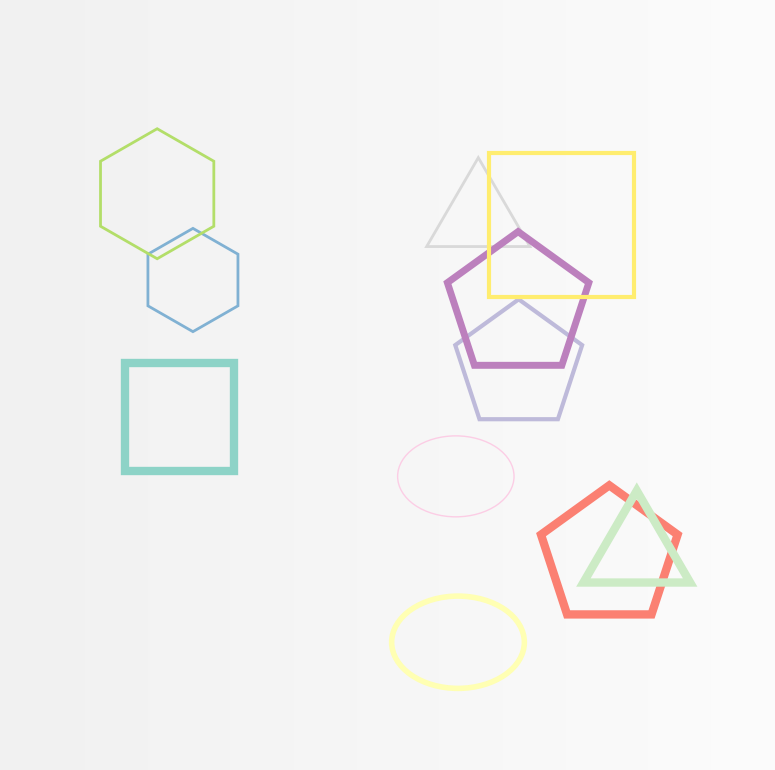[{"shape": "square", "thickness": 3, "radius": 0.35, "center": [0.232, 0.458]}, {"shape": "oval", "thickness": 2, "radius": 0.43, "center": [0.591, 0.166]}, {"shape": "pentagon", "thickness": 1.5, "radius": 0.43, "center": [0.669, 0.525]}, {"shape": "pentagon", "thickness": 3, "radius": 0.46, "center": [0.786, 0.277]}, {"shape": "hexagon", "thickness": 1, "radius": 0.34, "center": [0.249, 0.636]}, {"shape": "hexagon", "thickness": 1, "radius": 0.42, "center": [0.203, 0.748]}, {"shape": "oval", "thickness": 0.5, "radius": 0.38, "center": [0.588, 0.381]}, {"shape": "triangle", "thickness": 1, "radius": 0.38, "center": [0.617, 0.718]}, {"shape": "pentagon", "thickness": 2.5, "radius": 0.48, "center": [0.669, 0.603]}, {"shape": "triangle", "thickness": 3, "radius": 0.4, "center": [0.822, 0.283]}, {"shape": "square", "thickness": 1.5, "radius": 0.47, "center": [0.724, 0.708]}]